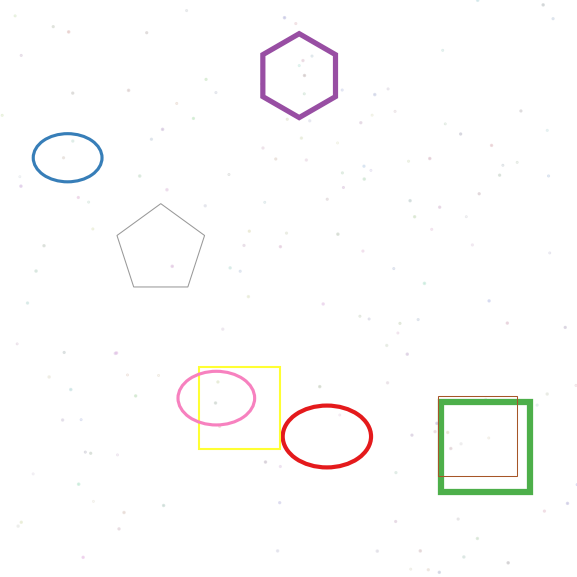[{"shape": "oval", "thickness": 2, "radius": 0.38, "center": [0.566, 0.243]}, {"shape": "oval", "thickness": 1.5, "radius": 0.3, "center": [0.117, 0.726]}, {"shape": "square", "thickness": 3, "radius": 0.39, "center": [0.84, 0.225]}, {"shape": "hexagon", "thickness": 2.5, "radius": 0.36, "center": [0.518, 0.868]}, {"shape": "square", "thickness": 1, "radius": 0.35, "center": [0.415, 0.293]}, {"shape": "square", "thickness": 0.5, "radius": 0.34, "center": [0.827, 0.244]}, {"shape": "oval", "thickness": 1.5, "radius": 0.33, "center": [0.375, 0.31]}, {"shape": "pentagon", "thickness": 0.5, "radius": 0.4, "center": [0.278, 0.567]}]